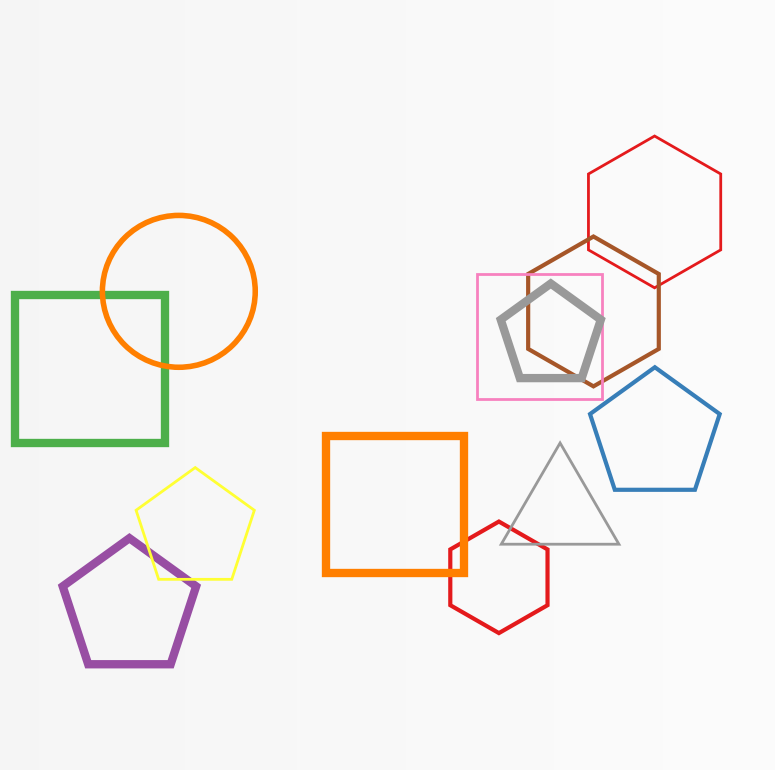[{"shape": "hexagon", "thickness": 1.5, "radius": 0.36, "center": [0.644, 0.25]}, {"shape": "hexagon", "thickness": 1, "radius": 0.49, "center": [0.845, 0.725]}, {"shape": "pentagon", "thickness": 1.5, "radius": 0.44, "center": [0.845, 0.435]}, {"shape": "square", "thickness": 3, "radius": 0.48, "center": [0.116, 0.52]}, {"shape": "pentagon", "thickness": 3, "radius": 0.45, "center": [0.167, 0.211]}, {"shape": "square", "thickness": 3, "radius": 0.45, "center": [0.509, 0.345]}, {"shape": "circle", "thickness": 2, "radius": 0.49, "center": [0.231, 0.622]}, {"shape": "pentagon", "thickness": 1, "radius": 0.4, "center": [0.252, 0.313]}, {"shape": "hexagon", "thickness": 1.5, "radius": 0.49, "center": [0.766, 0.596]}, {"shape": "square", "thickness": 1, "radius": 0.4, "center": [0.696, 0.563]}, {"shape": "triangle", "thickness": 1, "radius": 0.44, "center": [0.723, 0.337]}, {"shape": "pentagon", "thickness": 3, "radius": 0.34, "center": [0.711, 0.564]}]